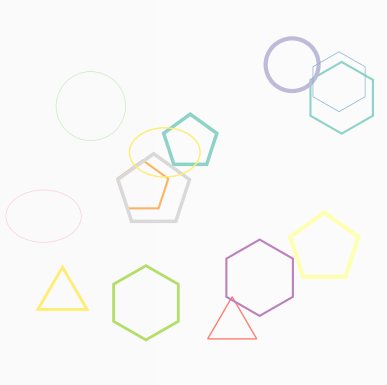[{"shape": "hexagon", "thickness": 1.5, "radius": 0.47, "center": [0.882, 0.746]}, {"shape": "pentagon", "thickness": 2.5, "radius": 0.36, "center": [0.491, 0.631]}, {"shape": "pentagon", "thickness": 3, "radius": 0.46, "center": [0.837, 0.356]}, {"shape": "circle", "thickness": 3, "radius": 0.34, "center": [0.754, 0.832]}, {"shape": "triangle", "thickness": 1, "radius": 0.37, "center": [0.599, 0.156]}, {"shape": "hexagon", "thickness": 0.5, "radius": 0.39, "center": [0.875, 0.788]}, {"shape": "pentagon", "thickness": 1.5, "radius": 0.35, "center": [0.369, 0.515]}, {"shape": "hexagon", "thickness": 2, "radius": 0.48, "center": [0.377, 0.214]}, {"shape": "oval", "thickness": 0.5, "radius": 0.49, "center": [0.112, 0.439]}, {"shape": "pentagon", "thickness": 2.5, "radius": 0.49, "center": [0.397, 0.504]}, {"shape": "hexagon", "thickness": 1.5, "radius": 0.5, "center": [0.67, 0.279]}, {"shape": "circle", "thickness": 0.5, "radius": 0.45, "center": [0.234, 0.724]}, {"shape": "oval", "thickness": 1, "radius": 0.46, "center": [0.425, 0.604]}, {"shape": "triangle", "thickness": 2, "radius": 0.37, "center": [0.161, 0.233]}]